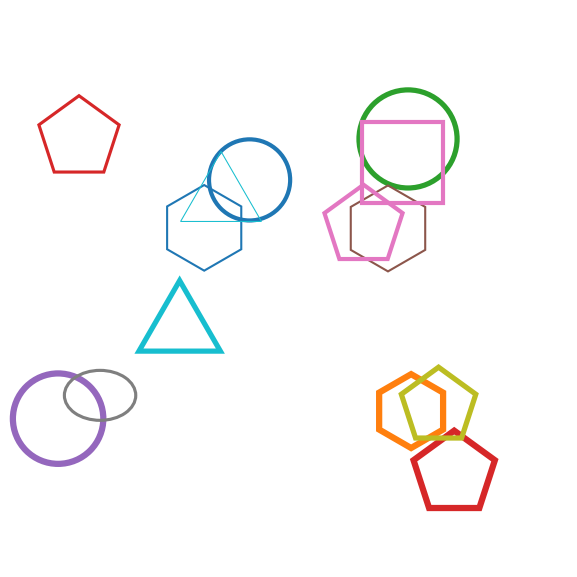[{"shape": "hexagon", "thickness": 1, "radius": 0.37, "center": [0.354, 0.605]}, {"shape": "circle", "thickness": 2, "radius": 0.35, "center": [0.432, 0.688]}, {"shape": "hexagon", "thickness": 3, "radius": 0.32, "center": [0.712, 0.287]}, {"shape": "circle", "thickness": 2.5, "radius": 0.42, "center": [0.707, 0.759]}, {"shape": "pentagon", "thickness": 1.5, "radius": 0.37, "center": [0.137, 0.76]}, {"shape": "pentagon", "thickness": 3, "radius": 0.37, "center": [0.787, 0.179]}, {"shape": "circle", "thickness": 3, "radius": 0.39, "center": [0.101, 0.274]}, {"shape": "hexagon", "thickness": 1, "radius": 0.37, "center": [0.672, 0.604]}, {"shape": "square", "thickness": 2, "radius": 0.35, "center": [0.697, 0.719]}, {"shape": "pentagon", "thickness": 2, "radius": 0.36, "center": [0.629, 0.608]}, {"shape": "oval", "thickness": 1.5, "radius": 0.31, "center": [0.173, 0.315]}, {"shape": "pentagon", "thickness": 2.5, "radius": 0.34, "center": [0.759, 0.295]}, {"shape": "triangle", "thickness": 2.5, "radius": 0.41, "center": [0.311, 0.432]}, {"shape": "triangle", "thickness": 0.5, "radius": 0.4, "center": [0.383, 0.656]}]